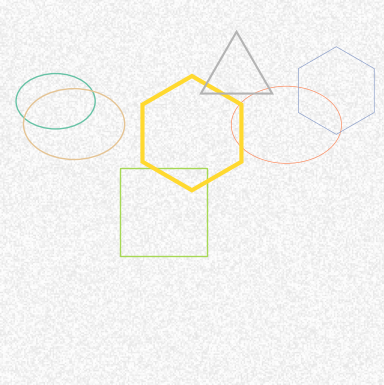[{"shape": "oval", "thickness": 1, "radius": 0.51, "center": [0.144, 0.737]}, {"shape": "oval", "thickness": 0.5, "radius": 0.72, "center": [0.744, 0.676]}, {"shape": "hexagon", "thickness": 0.5, "radius": 0.57, "center": [0.874, 0.765]}, {"shape": "square", "thickness": 1, "radius": 0.57, "center": [0.424, 0.449]}, {"shape": "hexagon", "thickness": 3, "radius": 0.74, "center": [0.499, 0.654]}, {"shape": "oval", "thickness": 1, "radius": 0.66, "center": [0.192, 0.678]}, {"shape": "triangle", "thickness": 1.5, "radius": 0.53, "center": [0.614, 0.81]}]